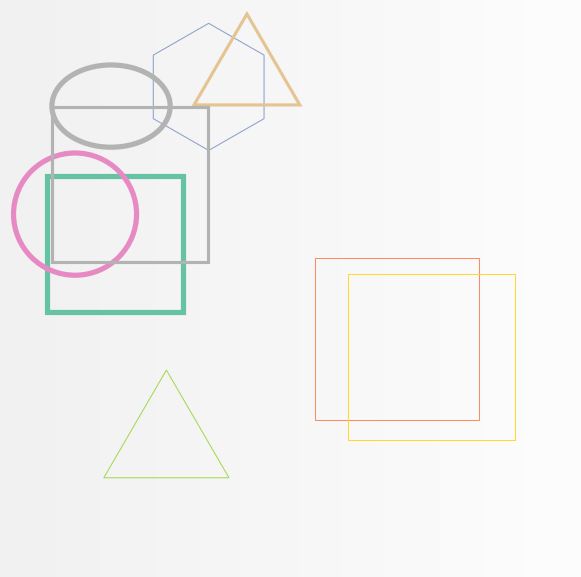[{"shape": "square", "thickness": 2.5, "radius": 0.59, "center": [0.198, 0.577]}, {"shape": "square", "thickness": 0.5, "radius": 0.7, "center": [0.683, 0.412]}, {"shape": "hexagon", "thickness": 0.5, "radius": 0.55, "center": [0.359, 0.849]}, {"shape": "circle", "thickness": 2.5, "radius": 0.53, "center": [0.129, 0.628]}, {"shape": "triangle", "thickness": 0.5, "radius": 0.62, "center": [0.286, 0.234]}, {"shape": "square", "thickness": 0.5, "radius": 0.72, "center": [0.742, 0.381]}, {"shape": "triangle", "thickness": 1.5, "radius": 0.53, "center": [0.425, 0.87]}, {"shape": "square", "thickness": 1.5, "radius": 0.67, "center": [0.224, 0.68]}, {"shape": "oval", "thickness": 2.5, "radius": 0.51, "center": [0.191, 0.815]}]